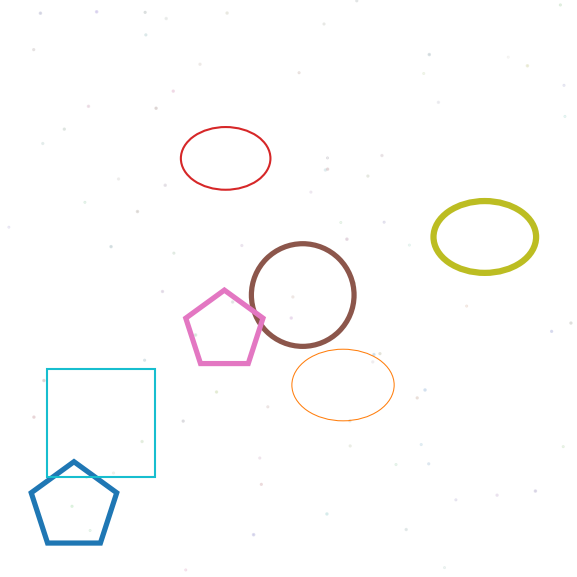[{"shape": "pentagon", "thickness": 2.5, "radius": 0.39, "center": [0.128, 0.122]}, {"shape": "oval", "thickness": 0.5, "radius": 0.44, "center": [0.594, 0.332]}, {"shape": "oval", "thickness": 1, "radius": 0.39, "center": [0.391, 0.725]}, {"shape": "circle", "thickness": 2.5, "radius": 0.44, "center": [0.524, 0.488]}, {"shape": "pentagon", "thickness": 2.5, "radius": 0.35, "center": [0.389, 0.426]}, {"shape": "oval", "thickness": 3, "radius": 0.44, "center": [0.839, 0.589]}, {"shape": "square", "thickness": 1, "radius": 0.47, "center": [0.174, 0.266]}]